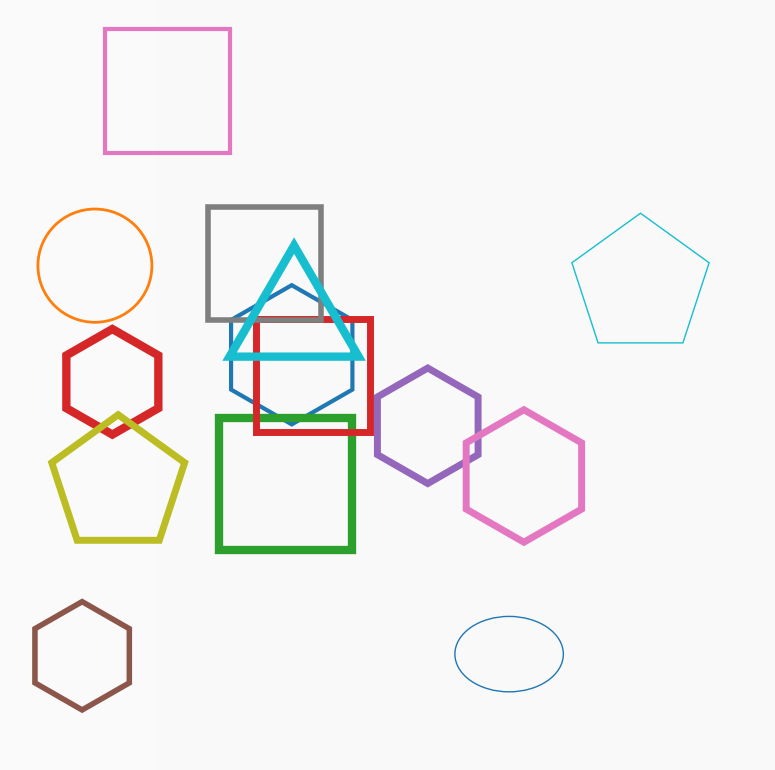[{"shape": "hexagon", "thickness": 1.5, "radius": 0.45, "center": [0.376, 0.539]}, {"shape": "oval", "thickness": 0.5, "radius": 0.35, "center": [0.657, 0.15]}, {"shape": "circle", "thickness": 1, "radius": 0.37, "center": [0.122, 0.655]}, {"shape": "square", "thickness": 3, "radius": 0.43, "center": [0.368, 0.371]}, {"shape": "hexagon", "thickness": 3, "radius": 0.34, "center": [0.145, 0.504]}, {"shape": "square", "thickness": 2.5, "radius": 0.37, "center": [0.403, 0.512]}, {"shape": "hexagon", "thickness": 2.5, "radius": 0.37, "center": [0.552, 0.447]}, {"shape": "hexagon", "thickness": 2, "radius": 0.35, "center": [0.106, 0.148]}, {"shape": "square", "thickness": 1.5, "radius": 0.4, "center": [0.216, 0.881]}, {"shape": "hexagon", "thickness": 2.5, "radius": 0.43, "center": [0.676, 0.382]}, {"shape": "square", "thickness": 2, "radius": 0.37, "center": [0.341, 0.657]}, {"shape": "pentagon", "thickness": 2.5, "radius": 0.45, "center": [0.153, 0.371]}, {"shape": "pentagon", "thickness": 0.5, "radius": 0.47, "center": [0.826, 0.63]}, {"shape": "triangle", "thickness": 3, "radius": 0.48, "center": [0.379, 0.585]}]